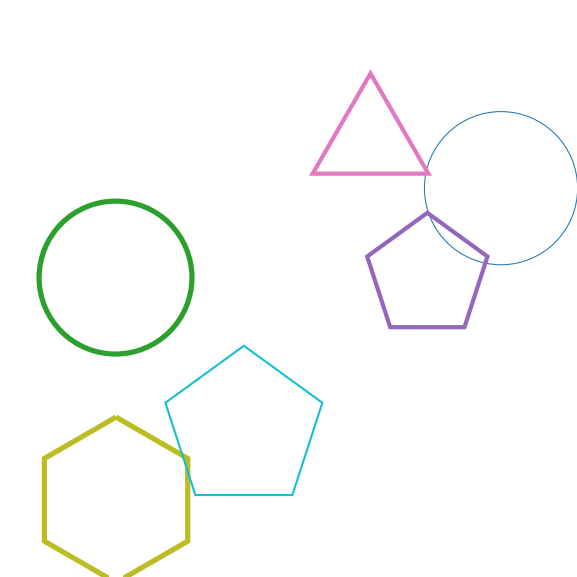[{"shape": "circle", "thickness": 0.5, "radius": 0.66, "center": [0.868, 0.673]}, {"shape": "circle", "thickness": 2.5, "radius": 0.66, "center": [0.2, 0.518]}, {"shape": "pentagon", "thickness": 2, "radius": 0.55, "center": [0.74, 0.521]}, {"shape": "triangle", "thickness": 2, "radius": 0.58, "center": [0.642, 0.756]}, {"shape": "hexagon", "thickness": 2.5, "radius": 0.72, "center": [0.201, 0.134]}, {"shape": "pentagon", "thickness": 1, "radius": 0.71, "center": [0.422, 0.258]}]